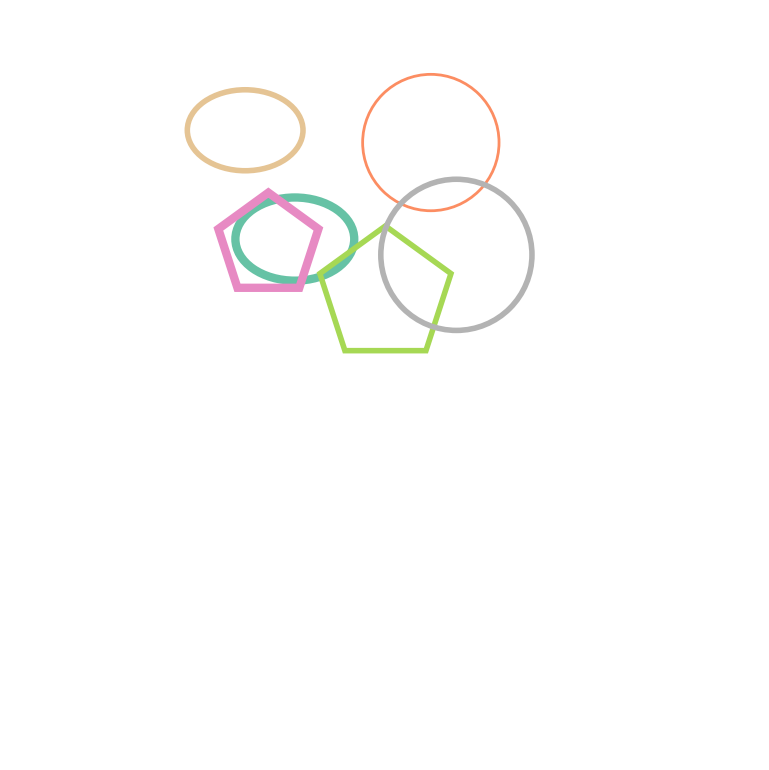[{"shape": "oval", "thickness": 3, "radius": 0.39, "center": [0.383, 0.69]}, {"shape": "circle", "thickness": 1, "radius": 0.44, "center": [0.56, 0.815]}, {"shape": "pentagon", "thickness": 3, "radius": 0.34, "center": [0.349, 0.682]}, {"shape": "pentagon", "thickness": 2, "radius": 0.45, "center": [0.501, 0.617]}, {"shape": "oval", "thickness": 2, "radius": 0.38, "center": [0.318, 0.831]}, {"shape": "circle", "thickness": 2, "radius": 0.49, "center": [0.593, 0.669]}]